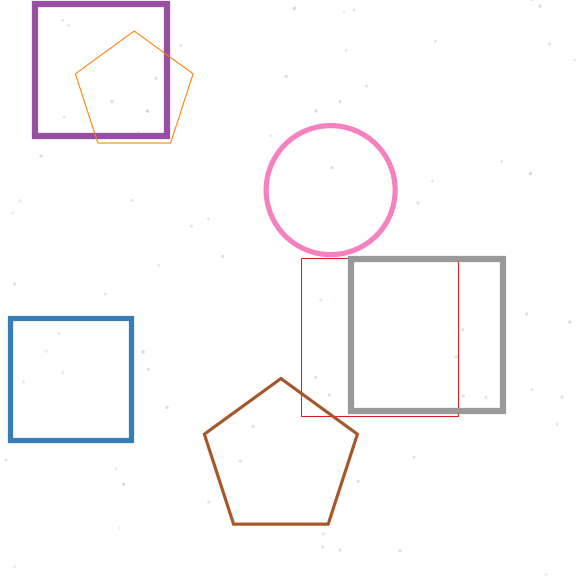[{"shape": "square", "thickness": 0.5, "radius": 0.68, "center": [0.657, 0.415]}, {"shape": "square", "thickness": 2.5, "radius": 0.52, "center": [0.122, 0.343]}, {"shape": "square", "thickness": 3, "radius": 0.57, "center": [0.175, 0.877]}, {"shape": "pentagon", "thickness": 0.5, "radius": 0.54, "center": [0.232, 0.838]}, {"shape": "pentagon", "thickness": 1.5, "radius": 0.7, "center": [0.486, 0.204]}, {"shape": "circle", "thickness": 2.5, "radius": 0.56, "center": [0.573, 0.67]}, {"shape": "square", "thickness": 3, "radius": 0.66, "center": [0.739, 0.419]}]